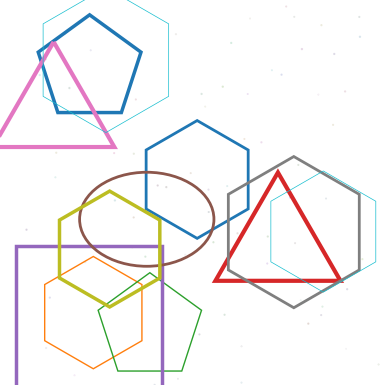[{"shape": "pentagon", "thickness": 2.5, "radius": 0.7, "center": [0.233, 0.821]}, {"shape": "hexagon", "thickness": 2, "radius": 0.77, "center": [0.512, 0.534]}, {"shape": "hexagon", "thickness": 1, "radius": 0.73, "center": [0.242, 0.188]}, {"shape": "pentagon", "thickness": 1, "radius": 0.71, "center": [0.389, 0.15]}, {"shape": "triangle", "thickness": 3, "radius": 0.94, "center": [0.722, 0.364]}, {"shape": "square", "thickness": 2.5, "radius": 0.95, "center": [0.231, 0.169]}, {"shape": "oval", "thickness": 2, "radius": 0.87, "center": [0.381, 0.43]}, {"shape": "triangle", "thickness": 3, "radius": 0.91, "center": [0.139, 0.709]}, {"shape": "hexagon", "thickness": 2, "radius": 0.98, "center": [0.763, 0.397]}, {"shape": "hexagon", "thickness": 2.5, "radius": 0.75, "center": [0.285, 0.353]}, {"shape": "hexagon", "thickness": 0.5, "radius": 0.79, "center": [0.84, 0.399]}, {"shape": "hexagon", "thickness": 0.5, "radius": 0.94, "center": [0.275, 0.844]}]